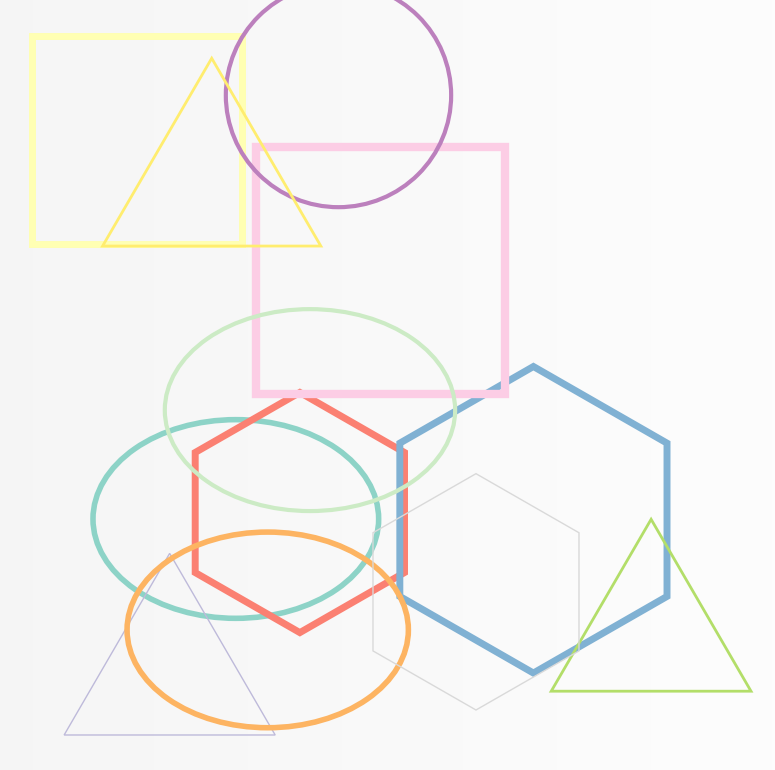[{"shape": "oval", "thickness": 2, "radius": 0.92, "center": [0.304, 0.326]}, {"shape": "square", "thickness": 2.5, "radius": 0.68, "center": [0.176, 0.818]}, {"shape": "triangle", "thickness": 0.5, "radius": 0.79, "center": [0.219, 0.124]}, {"shape": "hexagon", "thickness": 2.5, "radius": 0.78, "center": [0.387, 0.334]}, {"shape": "hexagon", "thickness": 2.5, "radius": 1.0, "center": [0.688, 0.325]}, {"shape": "oval", "thickness": 2, "radius": 0.91, "center": [0.345, 0.182]}, {"shape": "triangle", "thickness": 1, "radius": 0.74, "center": [0.84, 0.177]}, {"shape": "square", "thickness": 3, "radius": 0.8, "center": [0.49, 0.649]}, {"shape": "hexagon", "thickness": 0.5, "radius": 0.77, "center": [0.614, 0.231]}, {"shape": "circle", "thickness": 1.5, "radius": 0.73, "center": [0.437, 0.876]}, {"shape": "oval", "thickness": 1.5, "radius": 0.94, "center": [0.4, 0.467]}, {"shape": "triangle", "thickness": 1, "radius": 0.81, "center": [0.273, 0.762]}]